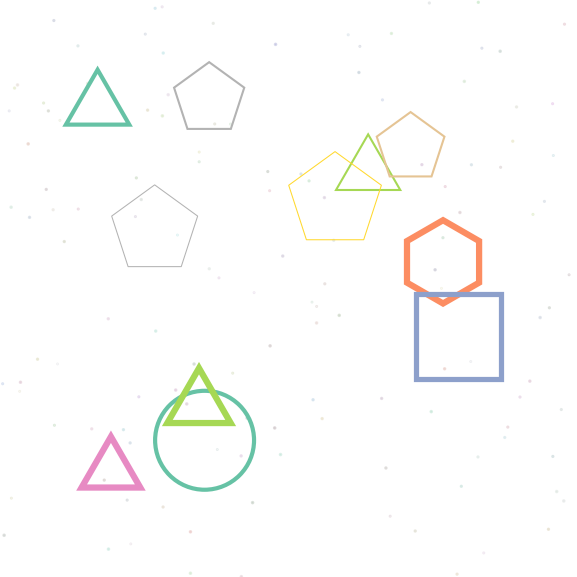[{"shape": "triangle", "thickness": 2, "radius": 0.32, "center": [0.169, 0.815]}, {"shape": "circle", "thickness": 2, "radius": 0.43, "center": [0.354, 0.237]}, {"shape": "hexagon", "thickness": 3, "radius": 0.36, "center": [0.767, 0.546]}, {"shape": "square", "thickness": 2.5, "radius": 0.37, "center": [0.795, 0.417]}, {"shape": "triangle", "thickness": 3, "radius": 0.29, "center": [0.192, 0.184]}, {"shape": "triangle", "thickness": 3, "radius": 0.32, "center": [0.345, 0.298]}, {"shape": "triangle", "thickness": 1, "radius": 0.32, "center": [0.637, 0.702]}, {"shape": "pentagon", "thickness": 0.5, "radius": 0.42, "center": [0.58, 0.652]}, {"shape": "pentagon", "thickness": 1, "radius": 0.31, "center": [0.711, 0.743]}, {"shape": "pentagon", "thickness": 0.5, "radius": 0.39, "center": [0.268, 0.601]}, {"shape": "pentagon", "thickness": 1, "radius": 0.32, "center": [0.362, 0.828]}]